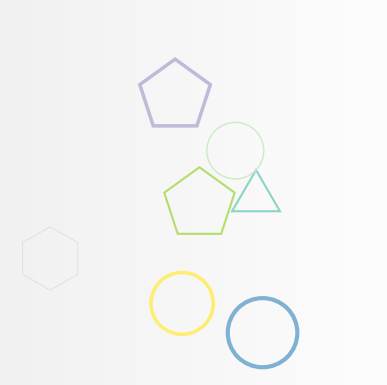[{"shape": "triangle", "thickness": 1.5, "radius": 0.36, "center": [0.661, 0.487]}, {"shape": "pentagon", "thickness": 2.5, "radius": 0.48, "center": [0.452, 0.751]}, {"shape": "circle", "thickness": 3, "radius": 0.45, "center": [0.678, 0.136]}, {"shape": "pentagon", "thickness": 1.5, "radius": 0.48, "center": [0.515, 0.47]}, {"shape": "hexagon", "thickness": 0.5, "radius": 0.41, "center": [0.129, 0.329]}, {"shape": "circle", "thickness": 1, "radius": 0.37, "center": [0.607, 0.609]}, {"shape": "circle", "thickness": 2.5, "radius": 0.4, "center": [0.47, 0.212]}]